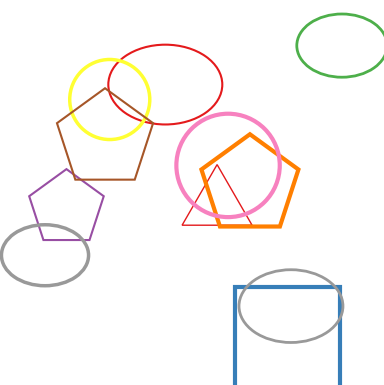[{"shape": "oval", "thickness": 1.5, "radius": 0.74, "center": [0.429, 0.78]}, {"shape": "triangle", "thickness": 1, "radius": 0.52, "center": [0.564, 0.468]}, {"shape": "square", "thickness": 3, "radius": 0.68, "center": [0.748, 0.119]}, {"shape": "oval", "thickness": 2, "radius": 0.59, "center": [0.888, 0.882]}, {"shape": "pentagon", "thickness": 1.5, "radius": 0.51, "center": [0.173, 0.459]}, {"shape": "pentagon", "thickness": 3, "radius": 0.66, "center": [0.649, 0.519]}, {"shape": "circle", "thickness": 2.5, "radius": 0.52, "center": [0.285, 0.742]}, {"shape": "pentagon", "thickness": 1.5, "radius": 0.66, "center": [0.273, 0.64]}, {"shape": "circle", "thickness": 3, "radius": 0.67, "center": [0.592, 0.57]}, {"shape": "oval", "thickness": 2, "radius": 0.68, "center": [0.756, 0.205]}, {"shape": "oval", "thickness": 2.5, "radius": 0.57, "center": [0.117, 0.337]}]